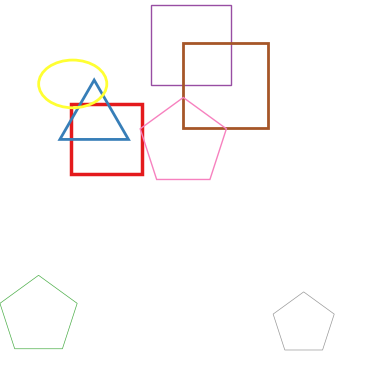[{"shape": "square", "thickness": 2.5, "radius": 0.46, "center": [0.276, 0.639]}, {"shape": "triangle", "thickness": 2, "radius": 0.51, "center": [0.245, 0.689]}, {"shape": "pentagon", "thickness": 0.5, "radius": 0.53, "center": [0.1, 0.179]}, {"shape": "square", "thickness": 1, "radius": 0.52, "center": [0.496, 0.883]}, {"shape": "oval", "thickness": 2, "radius": 0.44, "center": [0.189, 0.782]}, {"shape": "square", "thickness": 2, "radius": 0.55, "center": [0.586, 0.779]}, {"shape": "pentagon", "thickness": 1, "radius": 0.59, "center": [0.476, 0.629]}, {"shape": "pentagon", "thickness": 0.5, "radius": 0.42, "center": [0.789, 0.158]}]